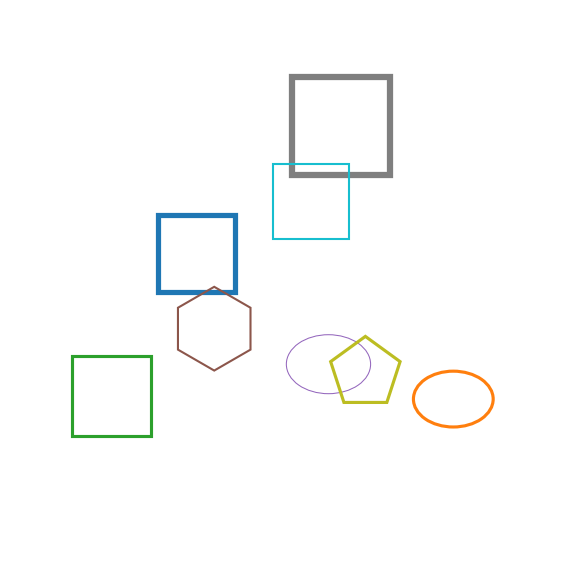[{"shape": "square", "thickness": 2.5, "radius": 0.33, "center": [0.34, 0.56]}, {"shape": "oval", "thickness": 1.5, "radius": 0.35, "center": [0.785, 0.308]}, {"shape": "square", "thickness": 1.5, "radius": 0.34, "center": [0.193, 0.314]}, {"shape": "oval", "thickness": 0.5, "radius": 0.36, "center": [0.569, 0.368]}, {"shape": "hexagon", "thickness": 1, "radius": 0.36, "center": [0.371, 0.43]}, {"shape": "square", "thickness": 3, "radius": 0.43, "center": [0.591, 0.781]}, {"shape": "pentagon", "thickness": 1.5, "radius": 0.32, "center": [0.633, 0.353]}, {"shape": "square", "thickness": 1, "radius": 0.33, "center": [0.539, 0.65]}]